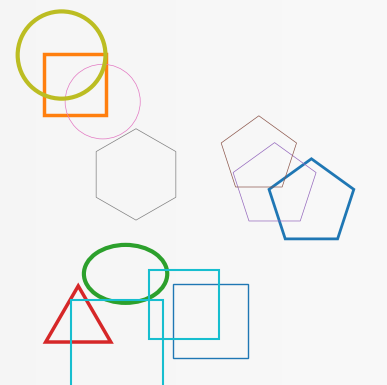[{"shape": "pentagon", "thickness": 2, "radius": 0.57, "center": [0.804, 0.473]}, {"shape": "square", "thickness": 1, "radius": 0.48, "center": [0.543, 0.166]}, {"shape": "square", "thickness": 2.5, "radius": 0.4, "center": [0.194, 0.78]}, {"shape": "oval", "thickness": 3, "radius": 0.54, "center": [0.324, 0.289]}, {"shape": "triangle", "thickness": 2.5, "radius": 0.49, "center": [0.202, 0.16]}, {"shape": "pentagon", "thickness": 0.5, "radius": 0.56, "center": [0.709, 0.517]}, {"shape": "pentagon", "thickness": 0.5, "radius": 0.51, "center": [0.668, 0.597]}, {"shape": "circle", "thickness": 0.5, "radius": 0.48, "center": [0.265, 0.736]}, {"shape": "hexagon", "thickness": 0.5, "radius": 0.59, "center": [0.351, 0.547]}, {"shape": "circle", "thickness": 3, "radius": 0.57, "center": [0.159, 0.857]}, {"shape": "square", "thickness": 1.5, "radius": 0.6, "center": [0.302, 0.101]}, {"shape": "square", "thickness": 1.5, "radius": 0.45, "center": [0.474, 0.21]}]